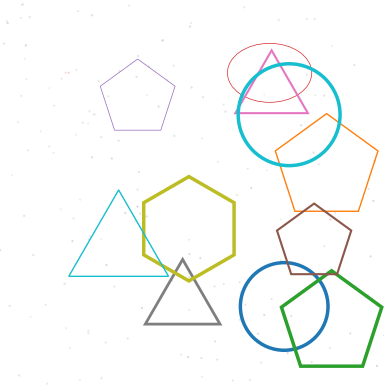[{"shape": "circle", "thickness": 2.5, "radius": 0.57, "center": [0.738, 0.204]}, {"shape": "pentagon", "thickness": 1, "radius": 0.7, "center": [0.848, 0.565]}, {"shape": "pentagon", "thickness": 2.5, "radius": 0.68, "center": [0.861, 0.16]}, {"shape": "oval", "thickness": 0.5, "radius": 0.55, "center": [0.7, 0.811]}, {"shape": "pentagon", "thickness": 0.5, "radius": 0.51, "center": [0.358, 0.745]}, {"shape": "pentagon", "thickness": 1.5, "radius": 0.51, "center": [0.816, 0.37]}, {"shape": "triangle", "thickness": 1.5, "radius": 0.54, "center": [0.706, 0.76]}, {"shape": "triangle", "thickness": 2, "radius": 0.56, "center": [0.474, 0.214]}, {"shape": "hexagon", "thickness": 2.5, "radius": 0.68, "center": [0.491, 0.406]}, {"shape": "circle", "thickness": 2.5, "radius": 0.66, "center": [0.751, 0.702]}, {"shape": "triangle", "thickness": 1, "radius": 0.75, "center": [0.308, 0.357]}]